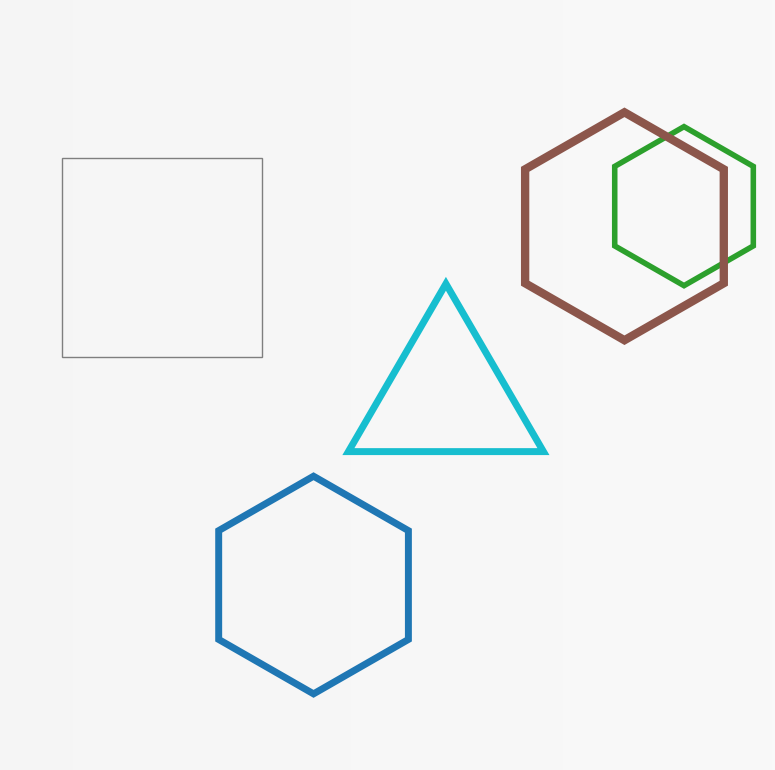[{"shape": "hexagon", "thickness": 2.5, "radius": 0.71, "center": [0.405, 0.24]}, {"shape": "hexagon", "thickness": 2, "radius": 0.52, "center": [0.883, 0.732]}, {"shape": "hexagon", "thickness": 3, "radius": 0.74, "center": [0.806, 0.706]}, {"shape": "square", "thickness": 0.5, "radius": 0.65, "center": [0.208, 0.666]}, {"shape": "triangle", "thickness": 2.5, "radius": 0.73, "center": [0.575, 0.486]}]